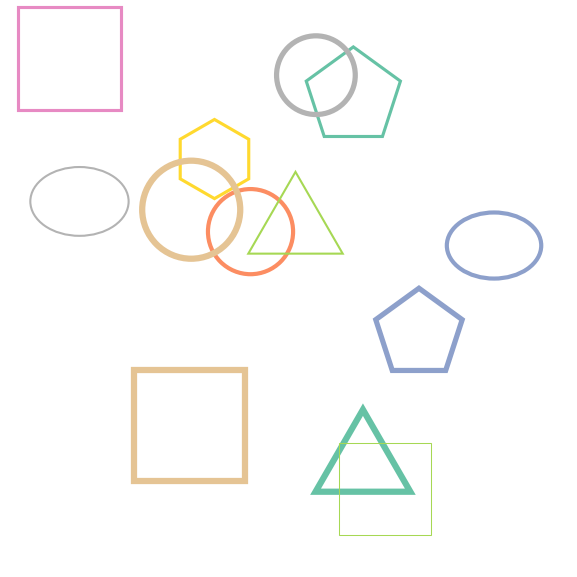[{"shape": "triangle", "thickness": 3, "radius": 0.47, "center": [0.628, 0.195]}, {"shape": "pentagon", "thickness": 1.5, "radius": 0.43, "center": [0.612, 0.832]}, {"shape": "circle", "thickness": 2, "radius": 0.37, "center": [0.434, 0.598]}, {"shape": "pentagon", "thickness": 2.5, "radius": 0.39, "center": [0.725, 0.421]}, {"shape": "oval", "thickness": 2, "radius": 0.41, "center": [0.855, 0.574]}, {"shape": "square", "thickness": 1.5, "radius": 0.45, "center": [0.121, 0.898]}, {"shape": "triangle", "thickness": 1, "radius": 0.47, "center": [0.512, 0.607]}, {"shape": "square", "thickness": 0.5, "radius": 0.4, "center": [0.667, 0.152]}, {"shape": "hexagon", "thickness": 1.5, "radius": 0.34, "center": [0.371, 0.724]}, {"shape": "square", "thickness": 3, "radius": 0.48, "center": [0.329, 0.262]}, {"shape": "circle", "thickness": 3, "radius": 0.42, "center": [0.331, 0.636]}, {"shape": "oval", "thickness": 1, "radius": 0.43, "center": [0.138, 0.65]}, {"shape": "circle", "thickness": 2.5, "radius": 0.34, "center": [0.547, 0.869]}]